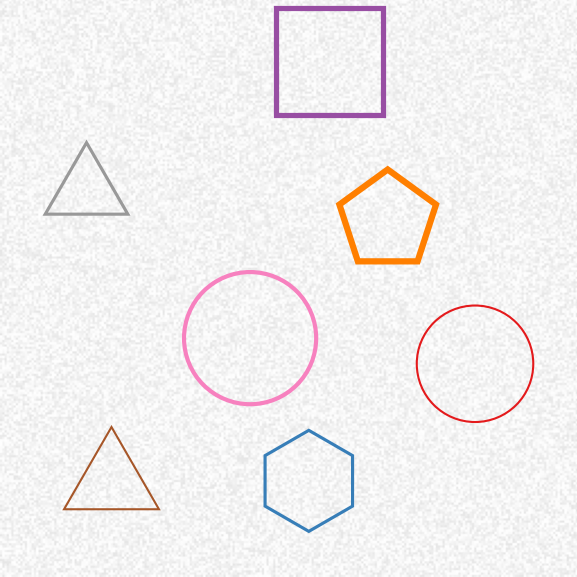[{"shape": "circle", "thickness": 1, "radius": 0.5, "center": [0.823, 0.369]}, {"shape": "hexagon", "thickness": 1.5, "radius": 0.44, "center": [0.535, 0.166]}, {"shape": "square", "thickness": 2.5, "radius": 0.46, "center": [0.57, 0.893]}, {"shape": "pentagon", "thickness": 3, "radius": 0.44, "center": [0.671, 0.618]}, {"shape": "triangle", "thickness": 1, "radius": 0.47, "center": [0.193, 0.165]}, {"shape": "circle", "thickness": 2, "radius": 0.57, "center": [0.433, 0.414]}, {"shape": "triangle", "thickness": 1.5, "radius": 0.41, "center": [0.15, 0.67]}]